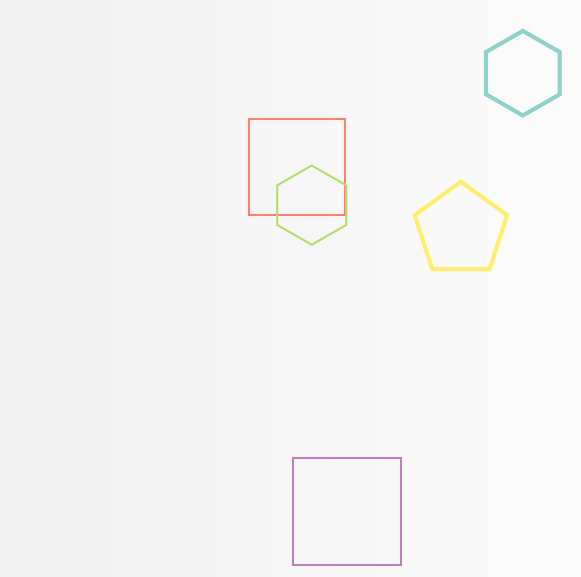[{"shape": "hexagon", "thickness": 2, "radius": 0.37, "center": [0.9, 0.872]}, {"shape": "square", "thickness": 1, "radius": 0.42, "center": [0.511, 0.71]}, {"shape": "hexagon", "thickness": 1, "radius": 0.34, "center": [0.536, 0.644]}, {"shape": "square", "thickness": 1, "radius": 0.47, "center": [0.596, 0.114]}, {"shape": "pentagon", "thickness": 2, "radius": 0.42, "center": [0.793, 0.601]}]